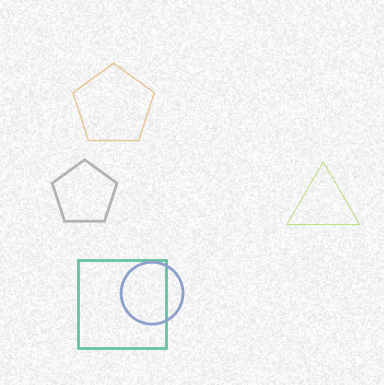[{"shape": "square", "thickness": 2, "radius": 0.57, "center": [0.316, 0.209]}, {"shape": "circle", "thickness": 2, "radius": 0.4, "center": [0.395, 0.239]}, {"shape": "triangle", "thickness": 0.5, "radius": 0.54, "center": [0.84, 0.471]}, {"shape": "pentagon", "thickness": 1, "radius": 0.56, "center": [0.295, 0.725]}, {"shape": "pentagon", "thickness": 2, "radius": 0.44, "center": [0.22, 0.497]}]